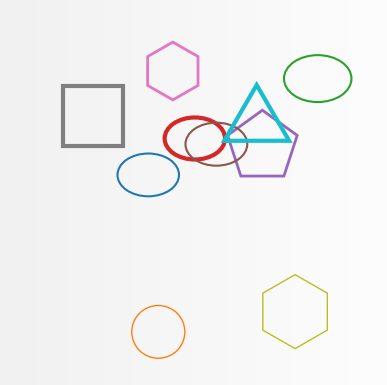[{"shape": "oval", "thickness": 1.5, "radius": 0.4, "center": [0.383, 0.546]}, {"shape": "circle", "thickness": 1, "radius": 0.34, "center": [0.409, 0.138]}, {"shape": "oval", "thickness": 1.5, "radius": 0.44, "center": [0.82, 0.796]}, {"shape": "oval", "thickness": 3, "radius": 0.39, "center": [0.503, 0.64]}, {"shape": "pentagon", "thickness": 2, "radius": 0.47, "center": [0.677, 0.619]}, {"shape": "oval", "thickness": 1.5, "radius": 0.4, "center": [0.558, 0.626]}, {"shape": "hexagon", "thickness": 2, "radius": 0.38, "center": [0.446, 0.816]}, {"shape": "square", "thickness": 3, "radius": 0.39, "center": [0.239, 0.699]}, {"shape": "hexagon", "thickness": 1, "radius": 0.48, "center": [0.762, 0.191]}, {"shape": "triangle", "thickness": 3, "radius": 0.48, "center": [0.662, 0.683]}]